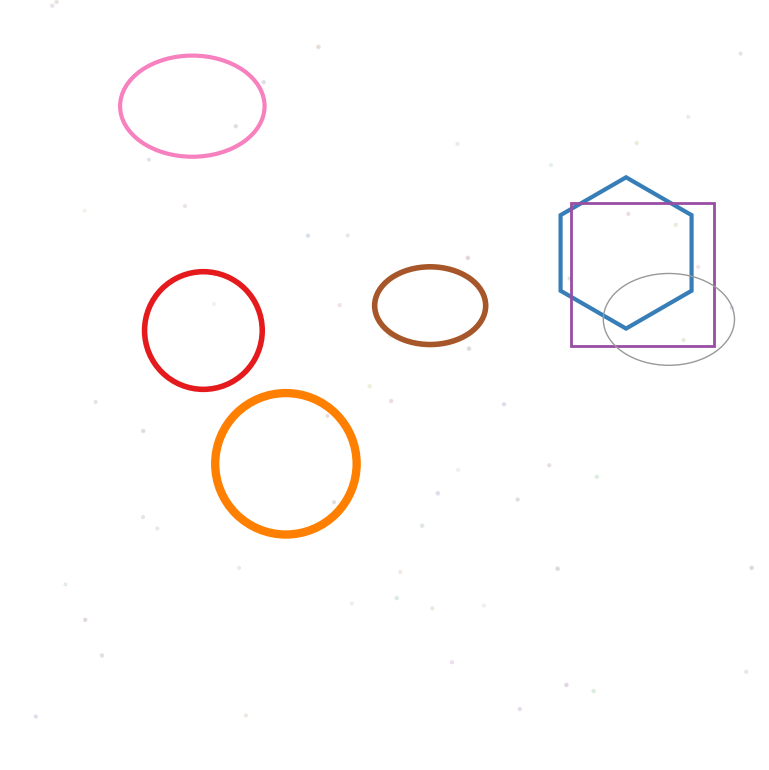[{"shape": "circle", "thickness": 2, "radius": 0.38, "center": [0.264, 0.571]}, {"shape": "hexagon", "thickness": 1.5, "radius": 0.49, "center": [0.813, 0.672]}, {"shape": "square", "thickness": 1, "radius": 0.46, "center": [0.834, 0.644]}, {"shape": "circle", "thickness": 3, "radius": 0.46, "center": [0.371, 0.398]}, {"shape": "oval", "thickness": 2, "radius": 0.36, "center": [0.559, 0.603]}, {"shape": "oval", "thickness": 1.5, "radius": 0.47, "center": [0.25, 0.862]}, {"shape": "oval", "thickness": 0.5, "radius": 0.43, "center": [0.869, 0.585]}]